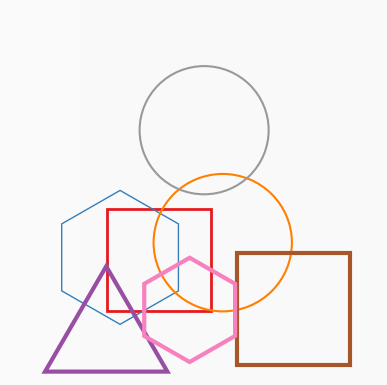[{"shape": "square", "thickness": 2, "radius": 0.67, "center": [0.41, 0.325]}, {"shape": "hexagon", "thickness": 1, "radius": 0.87, "center": [0.31, 0.332]}, {"shape": "triangle", "thickness": 3, "radius": 0.91, "center": [0.274, 0.126]}, {"shape": "circle", "thickness": 1.5, "radius": 0.89, "center": [0.575, 0.37]}, {"shape": "square", "thickness": 3, "radius": 0.73, "center": [0.757, 0.197]}, {"shape": "hexagon", "thickness": 3, "radius": 0.68, "center": [0.489, 0.195]}, {"shape": "circle", "thickness": 1.5, "radius": 0.83, "center": [0.527, 0.662]}]